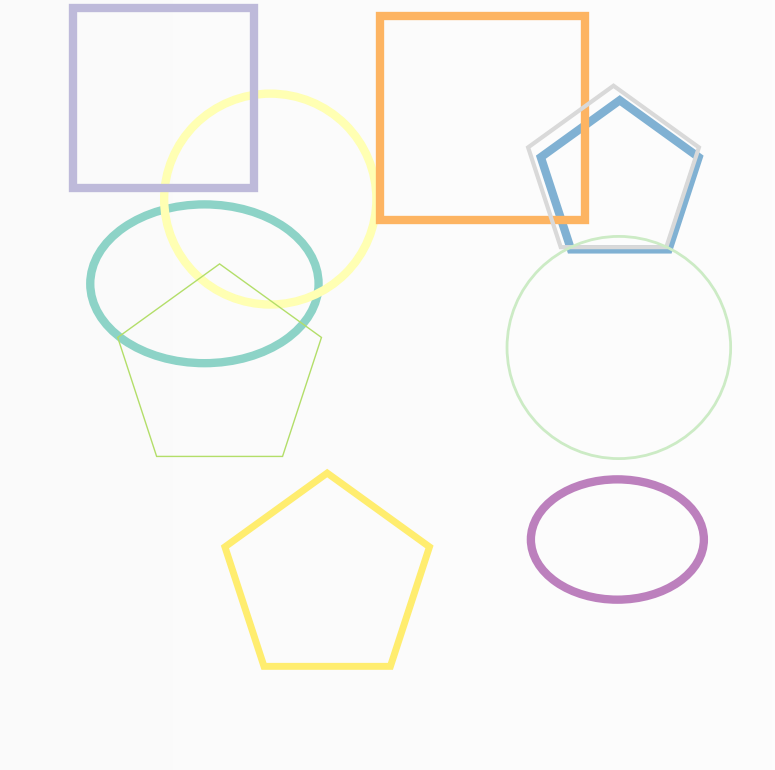[{"shape": "oval", "thickness": 3, "radius": 0.74, "center": [0.264, 0.631]}, {"shape": "circle", "thickness": 3, "radius": 0.68, "center": [0.349, 0.741]}, {"shape": "square", "thickness": 3, "radius": 0.58, "center": [0.211, 0.873]}, {"shape": "pentagon", "thickness": 3, "radius": 0.54, "center": [0.8, 0.763]}, {"shape": "square", "thickness": 3, "radius": 0.66, "center": [0.623, 0.847]}, {"shape": "pentagon", "thickness": 0.5, "radius": 0.69, "center": [0.283, 0.519]}, {"shape": "pentagon", "thickness": 1.5, "radius": 0.58, "center": [0.792, 0.773]}, {"shape": "oval", "thickness": 3, "radius": 0.56, "center": [0.797, 0.299]}, {"shape": "circle", "thickness": 1, "radius": 0.72, "center": [0.798, 0.549]}, {"shape": "pentagon", "thickness": 2.5, "radius": 0.69, "center": [0.422, 0.247]}]